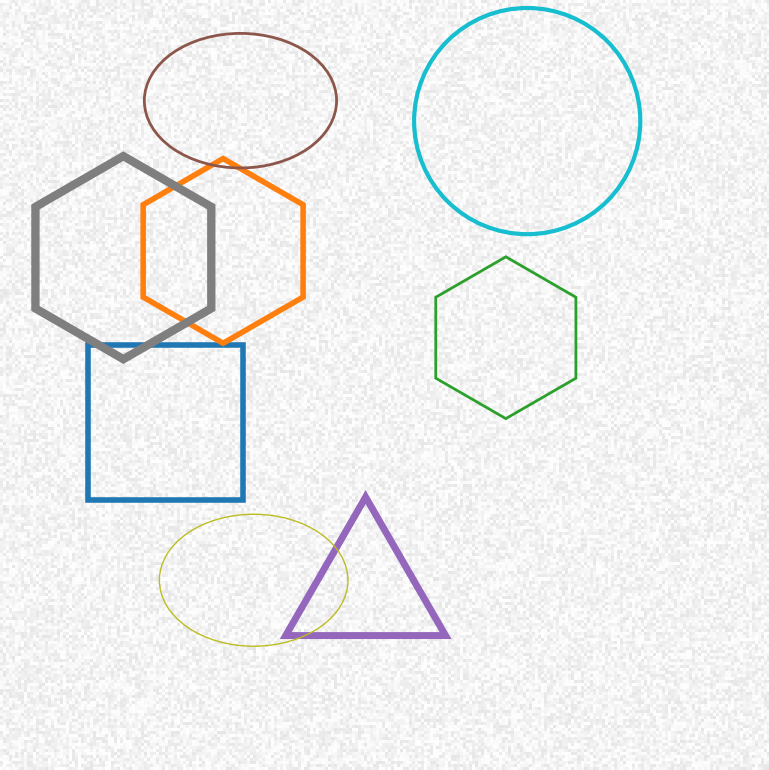[{"shape": "square", "thickness": 2, "radius": 0.5, "center": [0.215, 0.451]}, {"shape": "hexagon", "thickness": 2, "radius": 0.6, "center": [0.29, 0.674]}, {"shape": "hexagon", "thickness": 1, "radius": 0.53, "center": [0.657, 0.561]}, {"shape": "triangle", "thickness": 2.5, "radius": 0.6, "center": [0.475, 0.235]}, {"shape": "oval", "thickness": 1, "radius": 0.62, "center": [0.312, 0.869]}, {"shape": "hexagon", "thickness": 3, "radius": 0.66, "center": [0.16, 0.665]}, {"shape": "oval", "thickness": 0.5, "radius": 0.61, "center": [0.329, 0.246]}, {"shape": "circle", "thickness": 1.5, "radius": 0.73, "center": [0.685, 0.843]}]